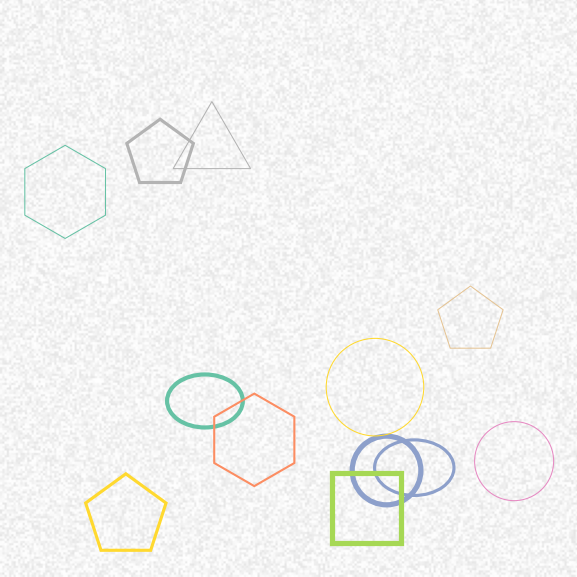[{"shape": "oval", "thickness": 2, "radius": 0.33, "center": [0.355, 0.305]}, {"shape": "hexagon", "thickness": 0.5, "radius": 0.4, "center": [0.113, 0.667]}, {"shape": "hexagon", "thickness": 1, "radius": 0.4, "center": [0.44, 0.237]}, {"shape": "circle", "thickness": 2.5, "radius": 0.3, "center": [0.669, 0.184]}, {"shape": "oval", "thickness": 1.5, "radius": 0.34, "center": [0.717, 0.189]}, {"shape": "circle", "thickness": 0.5, "radius": 0.34, "center": [0.89, 0.201]}, {"shape": "square", "thickness": 2.5, "radius": 0.3, "center": [0.635, 0.119]}, {"shape": "circle", "thickness": 0.5, "radius": 0.42, "center": [0.649, 0.329]}, {"shape": "pentagon", "thickness": 1.5, "radius": 0.37, "center": [0.218, 0.105]}, {"shape": "pentagon", "thickness": 0.5, "radius": 0.3, "center": [0.815, 0.444]}, {"shape": "triangle", "thickness": 0.5, "radius": 0.39, "center": [0.367, 0.746]}, {"shape": "pentagon", "thickness": 1.5, "radius": 0.3, "center": [0.277, 0.732]}]